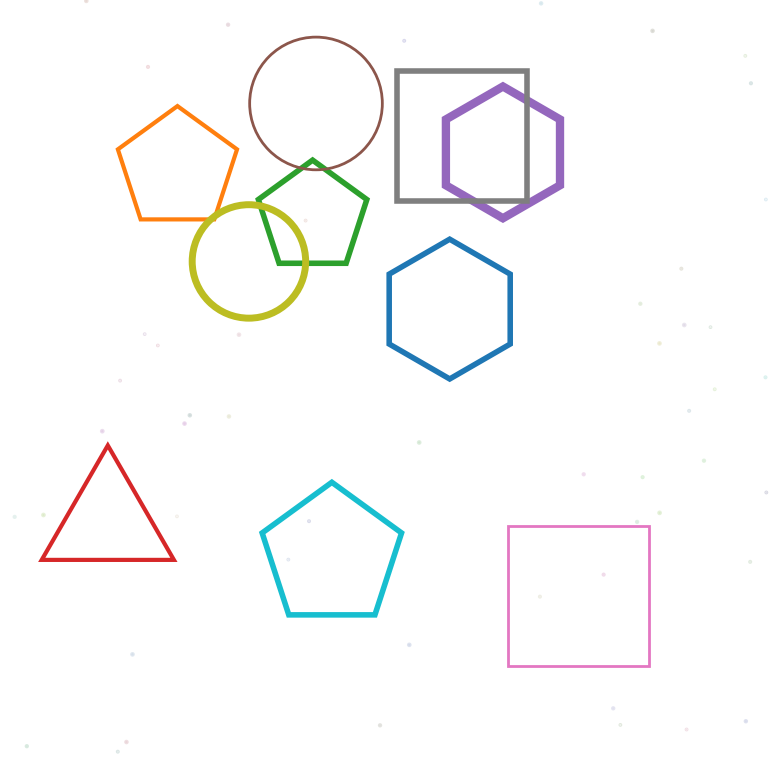[{"shape": "hexagon", "thickness": 2, "radius": 0.45, "center": [0.584, 0.599]}, {"shape": "pentagon", "thickness": 1.5, "radius": 0.41, "center": [0.23, 0.781]}, {"shape": "pentagon", "thickness": 2, "radius": 0.37, "center": [0.406, 0.718]}, {"shape": "triangle", "thickness": 1.5, "radius": 0.5, "center": [0.14, 0.322]}, {"shape": "hexagon", "thickness": 3, "radius": 0.43, "center": [0.653, 0.802]}, {"shape": "circle", "thickness": 1, "radius": 0.43, "center": [0.41, 0.866]}, {"shape": "square", "thickness": 1, "radius": 0.46, "center": [0.751, 0.226]}, {"shape": "square", "thickness": 2, "radius": 0.42, "center": [0.6, 0.824]}, {"shape": "circle", "thickness": 2.5, "radius": 0.37, "center": [0.323, 0.66]}, {"shape": "pentagon", "thickness": 2, "radius": 0.48, "center": [0.431, 0.278]}]